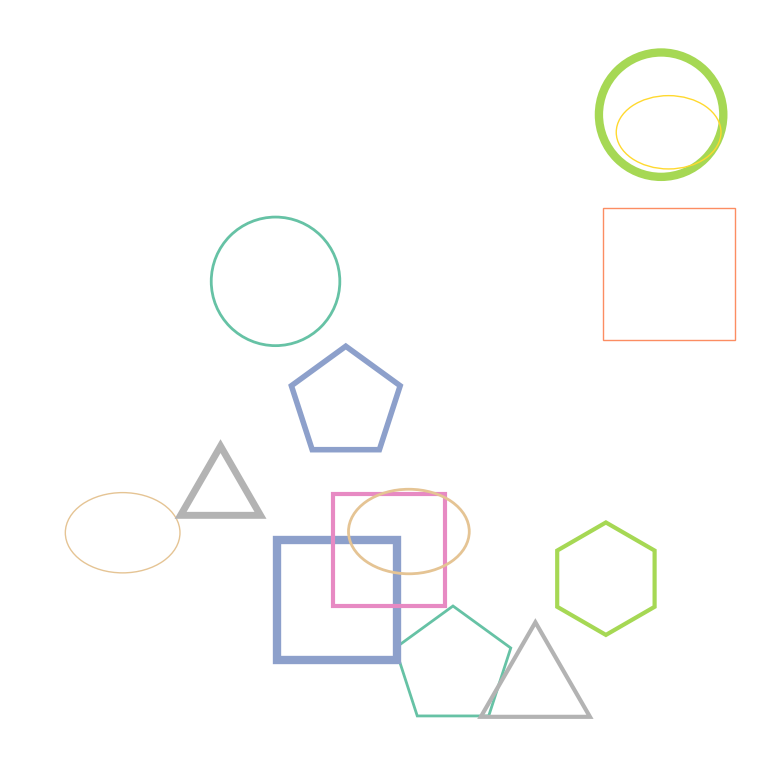[{"shape": "pentagon", "thickness": 1, "radius": 0.39, "center": [0.588, 0.134]}, {"shape": "circle", "thickness": 1, "radius": 0.42, "center": [0.358, 0.635]}, {"shape": "square", "thickness": 0.5, "radius": 0.43, "center": [0.869, 0.644]}, {"shape": "pentagon", "thickness": 2, "radius": 0.37, "center": [0.449, 0.476]}, {"shape": "square", "thickness": 3, "radius": 0.39, "center": [0.438, 0.221]}, {"shape": "square", "thickness": 1.5, "radius": 0.37, "center": [0.505, 0.286]}, {"shape": "hexagon", "thickness": 1.5, "radius": 0.37, "center": [0.787, 0.248]}, {"shape": "circle", "thickness": 3, "radius": 0.4, "center": [0.859, 0.851]}, {"shape": "oval", "thickness": 0.5, "radius": 0.34, "center": [0.868, 0.828]}, {"shape": "oval", "thickness": 0.5, "radius": 0.37, "center": [0.159, 0.308]}, {"shape": "oval", "thickness": 1, "radius": 0.39, "center": [0.531, 0.31]}, {"shape": "triangle", "thickness": 2.5, "radius": 0.3, "center": [0.286, 0.361]}, {"shape": "triangle", "thickness": 1.5, "radius": 0.41, "center": [0.695, 0.11]}]